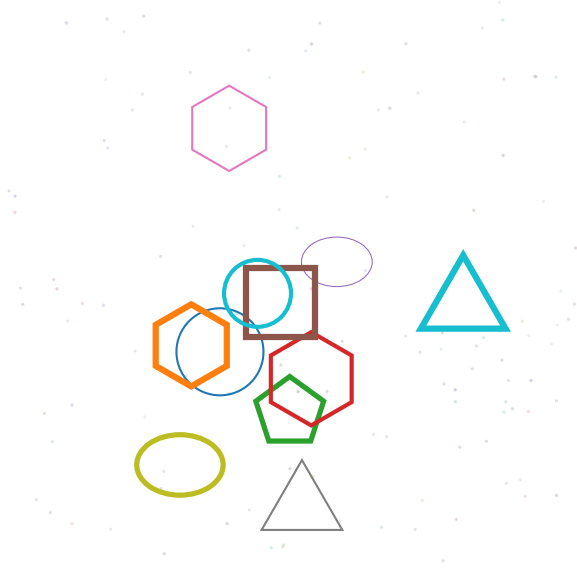[{"shape": "circle", "thickness": 1, "radius": 0.38, "center": [0.381, 0.39]}, {"shape": "hexagon", "thickness": 3, "radius": 0.36, "center": [0.331, 0.401]}, {"shape": "pentagon", "thickness": 2.5, "radius": 0.31, "center": [0.502, 0.285]}, {"shape": "hexagon", "thickness": 2, "radius": 0.4, "center": [0.539, 0.343]}, {"shape": "oval", "thickness": 0.5, "radius": 0.31, "center": [0.583, 0.546]}, {"shape": "square", "thickness": 3, "radius": 0.3, "center": [0.486, 0.475]}, {"shape": "hexagon", "thickness": 1, "radius": 0.37, "center": [0.397, 0.777]}, {"shape": "triangle", "thickness": 1, "radius": 0.4, "center": [0.523, 0.122]}, {"shape": "oval", "thickness": 2.5, "radius": 0.37, "center": [0.312, 0.194]}, {"shape": "circle", "thickness": 2, "radius": 0.29, "center": [0.446, 0.491]}, {"shape": "triangle", "thickness": 3, "radius": 0.42, "center": [0.802, 0.472]}]